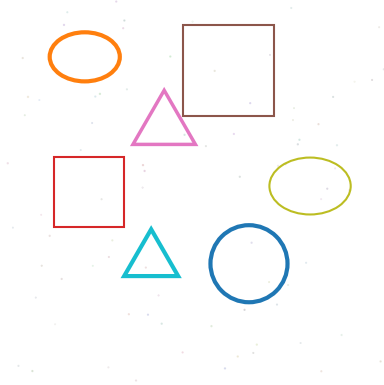[{"shape": "circle", "thickness": 3, "radius": 0.5, "center": [0.647, 0.315]}, {"shape": "oval", "thickness": 3, "radius": 0.46, "center": [0.22, 0.852]}, {"shape": "square", "thickness": 1.5, "radius": 0.46, "center": [0.232, 0.502]}, {"shape": "square", "thickness": 1.5, "radius": 0.59, "center": [0.594, 0.818]}, {"shape": "triangle", "thickness": 2.5, "radius": 0.47, "center": [0.426, 0.672]}, {"shape": "oval", "thickness": 1.5, "radius": 0.53, "center": [0.805, 0.517]}, {"shape": "triangle", "thickness": 3, "radius": 0.4, "center": [0.393, 0.323]}]